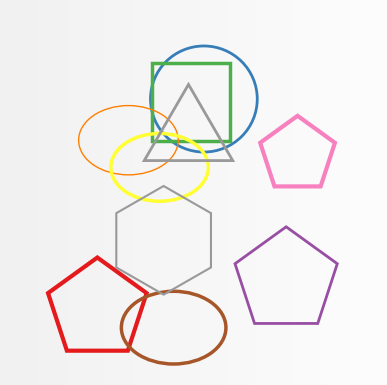[{"shape": "pentagon", "thickness": 3, "radius": 0.67, "center": [0.251, 0.197]}, {"shape": "circle", "thickness": 2, "radius": 0.69, "center": [0.526, 0.743]}, {"shape": "square", "thickness": 2.5, "radius": 0.5, "center": [0.493, 0.736]}, {"shape": "pentagon", "thickness": 2, "radius": 0.69, "center": [0.738, 0.272]}, {"shape": "oval", "thickness": 1, "radius": 0.64, "center": [0.331, 0.636]}, {"shape": "oval", "thickness": 2.5, "radius": 0.63, "center": [0.412, 0.565]}, {"shape": "oval", "thickness": 2.5, "radius": 0.67, "center": [0.448, 0.149]}, {"shape": "pentagon", "thickness": 3, "radius": 0.51, "center": [0.768, 0.598]}, {"shape": "triangle", "thickness": 2, "radius": 0.66, "center": [0.486, 0.649]}, {"shape": "hexagon", "thickness": 1.5, "radius": 0.71, "center": [0.422, 0.376]}]